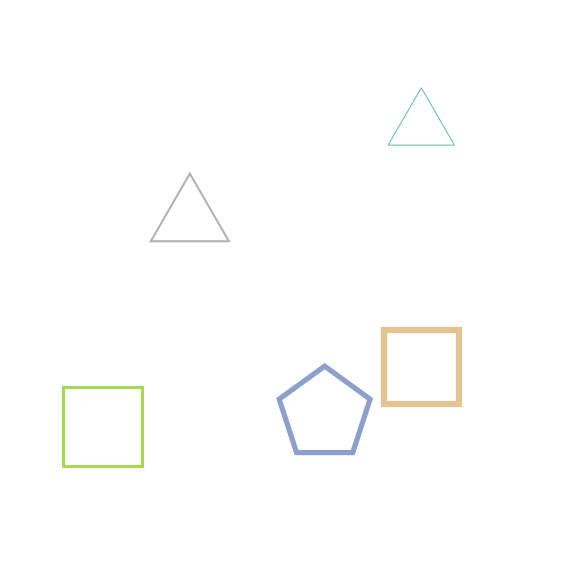[{"shape": "triangle", "thickness": 0.5, "radius": 0.33, "center": [0.729, 0.781]}, {"shape": "pentagon", "thickness": 2.5, "radius": 0.41, "center": [0.562, 0.282]}, {"shape": "square", "thickness": 1.5, "radius": 0.34, "center": [0.177, 0.26]}, {"shape": "square", "thickness": 3, "radius": 0.32, "center": [0.73, 0.364]}, {"shape": "triangle", "thickness": 1, "radius": 0.39, "center": [0.329, 0.62]}]